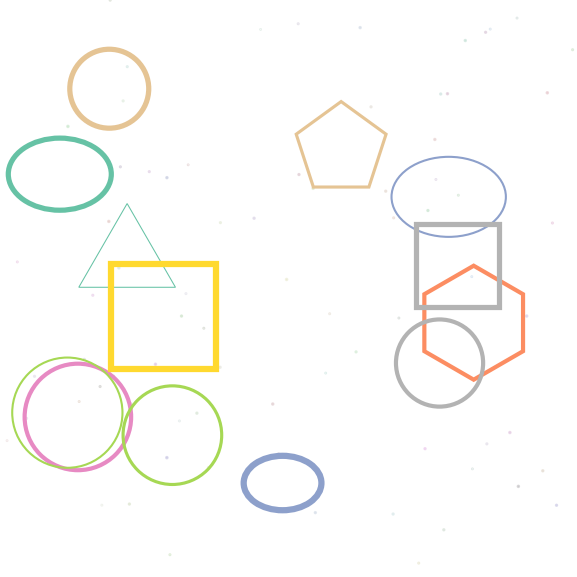[{"shape": "oval", "thickness": 2.5, "radius": 0.45, "center": [0.104, 0.698]}, {"shape": "triangle", "thickness": 0.5, "radius": 0.48, "center": [0.22, 0.55]}, {"shape": "hexagon", "thickness": 2, "radius": 0.49, "center": [0.82, 0.44]}, {"shape": "oval", "thickness": 1, "radius": 0.5, "center": [0.777, 0.658]}, {"shape": "oval", "thickness": 3, "radius": 0.34, "center": [0.489, 0.163]}, {"shape": "circle", "thickness": 2, "radius": 0.46, "center": [0.135, 0.277]}, {"shape": "circle", "thickness": 1.5, "radius": 0.43, "center": [0.299, 0.246]}, {"shape": "circle", "thickness": 1, "radius": 0.48, "center": [0.117, 0.285]}, {"shape": "square", "thickness": 3, "radius": 0.45, "center": [0.284, 0.451]}, {"shape": "pentagon", "thickness": 1.5, "radius": 0.41, "center": [0.591, 0.741]}, {"shape": "circle", "thickness": 2.5, "radius": 0.34, "center": [0.189, 0.846]}, {"shape": "circle", "thickness": 2, "radius": 0.38, "center": [0.761, 0.371]}, {"shape": "square", "thickness": 2.5, "radius": 0.36, "center": [0.792, 0.539]}]